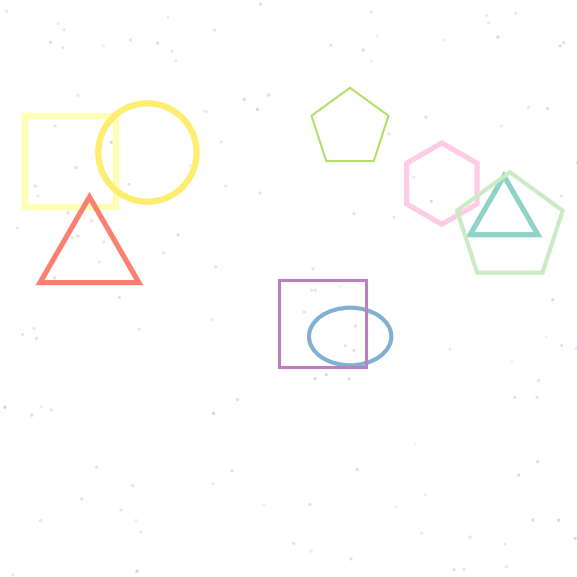[{"shape": "triangle", "thickness": 2.5, "radius": 0.34, "center": [0.873, 0.627]}, {"shape": "square", "thickness": 3, "radius": 0.39, "center": [0.122, 0.719]}, {"shape": "triangle", "thickness": 2.5, "radius": 0.49, "center": [0.155, 0.559]}, {"shape": "oval", "thickness": 2, "radius": 0.36, "center": [0.606, 0.416]}, {"shape": "pentagon", "thickness": 1, "radius": 0.35, "center": [0.606, 0.777]}, {"shape": "hexagon", "thickness": 2.5, "radius": 0.35, "center": [0.765, 0.681]}, {"shape": "square", "thickness": 1.5, "radius": 0.38, "center": [0.559, 0.439]}, {"shape": "pentagon", "thickness": 2, "radius": 0.48, "center": [0.883, 0.605]}, {"shape": "circle", "thickness": 3, "radius": 0.43, "center": [0.255, 0.735]}]